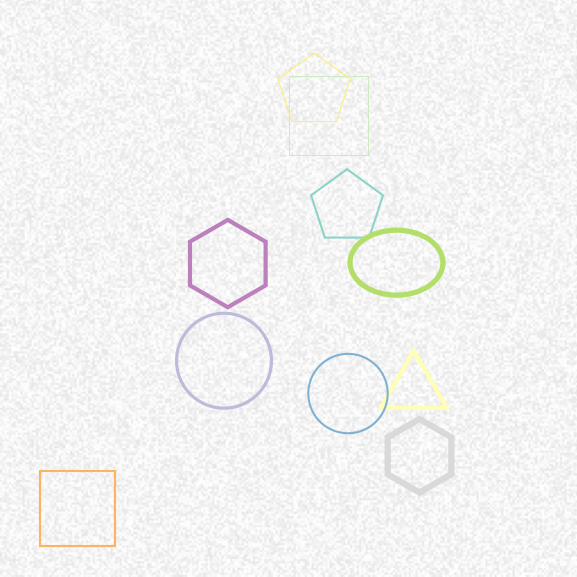[{"shape": "pentagon", "thickness": 1, "radius": 0.33, "center": [0.601, 0.641]}, {"shape": "triangle", "thickness": 2, "radius": 0.33, "center": [0.716, 0.326]}, {"shape": "circle", "thickness": 1.5, "radius": 0.41, "center": [0.388, 0.375]}, {"shape": "circle", "thickness": 1, "radius": 0.34, "center": [0.603, 0.318]}, {"shape": "square", "thickness": 1, "radius": 0.33, "center": [0.134, 0.118]}, {"shape": "oval", "thickness": 2.5, "radius": 0.4, "center": [0.687, 0.544]}, {"shape": "hexagon", "thickness": 3, "radius": 0.32, "center": [0.726, 0.21]}, {"shape": "hexagon", "thickness": 2, "radius": 0.38, "center": [0.394, 0.543]}, {"shape": "square", "thickness": 0.5, "radius": 0.34, "center": [0.569, 0.799]}, {"shape": "pentagon", "thickness": 0.5, "radius": 0.33, "center": [0.544, 0.842]}]